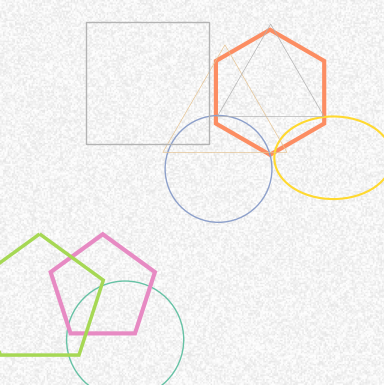[{"shape": "circle", "thickness": 1, "radius": 0.76, "center": [0.325, 0.118]}, {"shape": "hexagon", "thickness": 3, "radius": 0.81, "center": [0.701, 0.76]}, {"shape": "circle", "thickness": 1, "radius": 0.69, "center": [0.568, 0.561]}, {"shape": "pentagon", "thickness": 3, "radius": 0.71, "center": [0.267, 0.249]}, {"shape": "pentagon", "thickness": 2.5, "radius": 0.87, "center": [0.103, 0.218]}, {"shape": "oval", "thickness": 1.5, "radius": 0.77, "center": [0.866, 0.59]}, {"shape": "triangle", "thickness": 0.5, "radius": 0.93, "center": [0.584, 0.697]}, {"shape": "square", "thickness": 1, "radius": 0.8, "center": [0.383, 0.785]}, {"shape": "triangle", "thickness": 0.5, "radius": 0.8, "center": [0.703, 0.778]}]